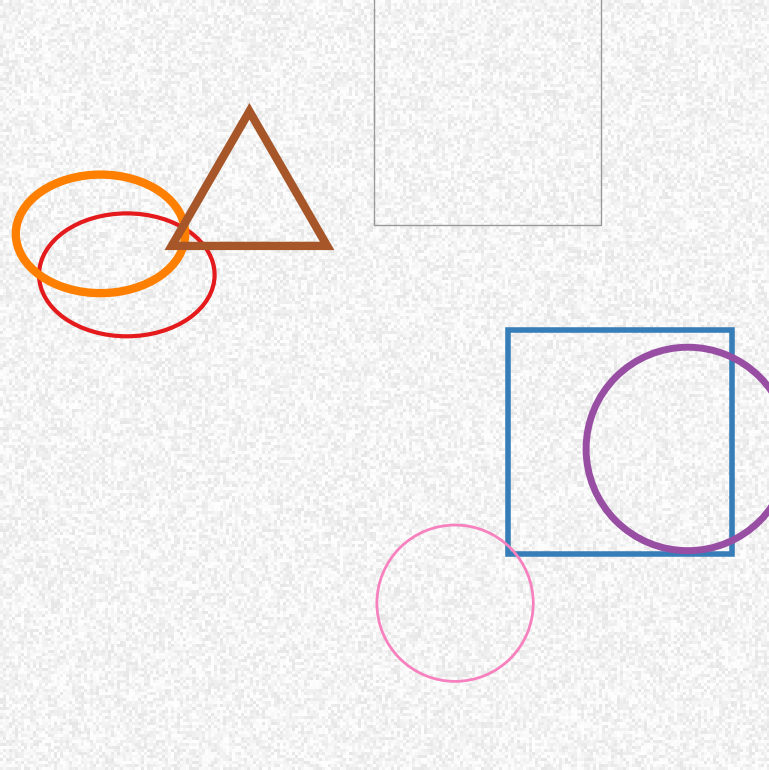[{"shape": "oval", "thickness": 1.5, "radius": 0.57, "center": [0.165, 0.643]}, {"shape": "square", "thickness": 2, "radius": 0.73, "center": [0.805, 0.426]}, {"shape": "circle", "thickness": 2.5, "radius": 0.66, "center": [0.893, 0.417]}, {"shape": "oval", "thickness": 3, "radius": 0.55, "center": [0.131, 0.696]}, {"shape": "triangle", "thickness": 3, "radius": 0.58, "center": [0.324, 0.739]}, {"shape": "circle", "thickness": 1, "radius": 0.51, "center": [0.591, 0.217]}, {"shape": "square", "thickness": 0.5, "radius": 0.74, "center": [0.633, 0.855]}]